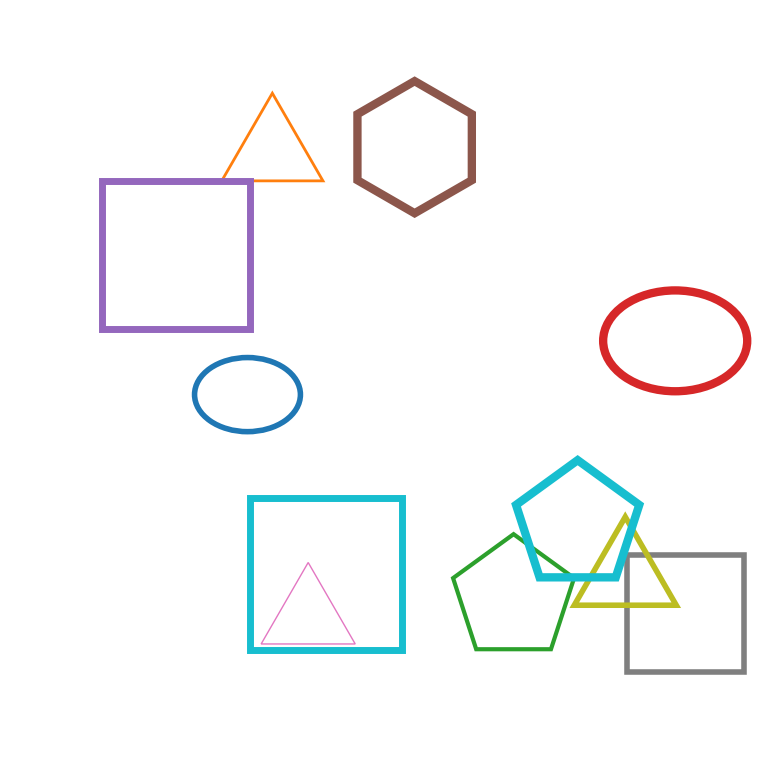[{"shape": "oval", "thickness": 2, "radius": 0.34, "center": [0.321, 0.488]}, {"shape": "triangle", "thickness": 1, "radius": 0.38, "center": [0.354, 0.803]}, {"shape": "pentagon", "thickness": 1.5, "radius": 0.41, "center": [0.667, 0.224]}, {"shape": "oval", "thickness": 3, "radius": 0.47, "center": [0.877, 0.557]}, {"shape": "square", "thickness": 2.5, "radius": 0.48, "center": [0.228, 0.669]}, {"shape": "hexagon", "thickness": 3, "radius": 0.43, "center": [0.538, 0.809]}, {"shape": "triangle", "thickness": 0.5, "radius": 0.35, "center": [0.4, 0.199]}, {"shape": "square", "thickness": 2, "radius": 0.38, "center": [0.891, 0.203]}, {"shape": "triangle", "thickness": 2, "radius": 0.38, "center": [0.812, 0.252]}, {"shape": "pentagon", "thickness": 3, "radius": 0.42, "center": [0.75, 0.318]}, {"shape": "square", "thickness": 2.5, "radius": 0.49, "center": [0.424, 0.254]}]